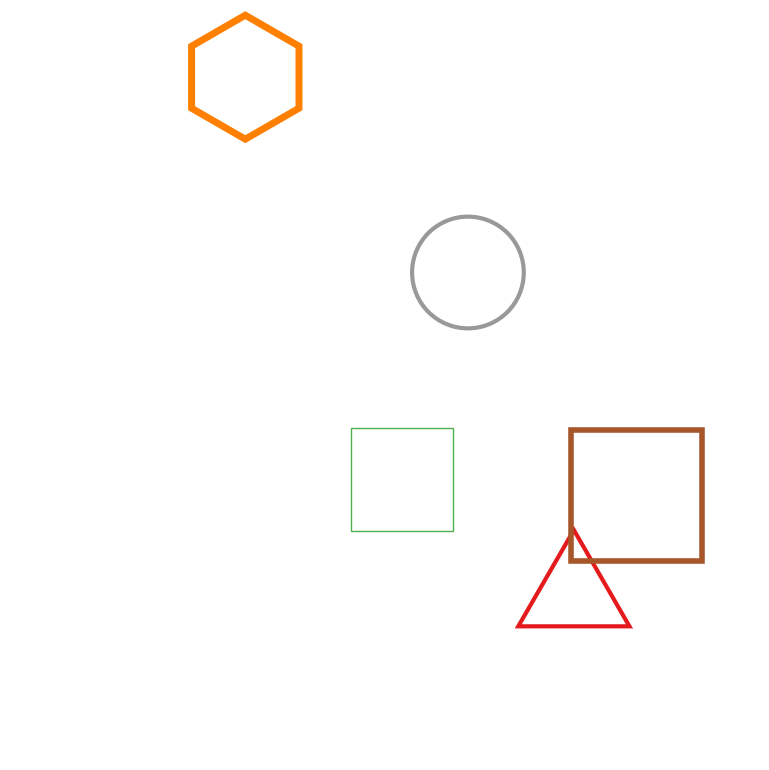[{"shape": "triangle", "thickness": 1.5, "radius": 0.42, "center": [0.745, 0.228]}, {"shape": "square", "thickness": 0.5, "radius": 0.33, "center": [0.522, 0.377]}, {"shape": "hexagon", "thickness": 2.5, "radius": 0.4, "center": [0.319, 0.9]}, {"shape": "square", "thickness": 2, "radius": 0.42, "center": [0.827, 0.356]}, {"shape": "circle", "thickness": 1.5, "radius": 0.36, "center": [0.608, 0.646]}]